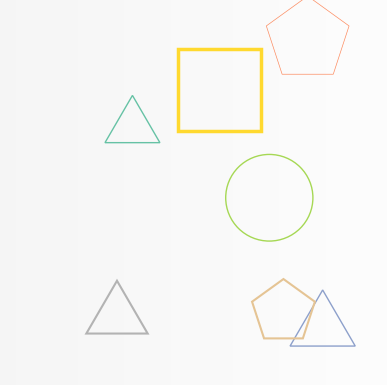[{"shape": "triangle", "thickness": 1, "radius": 0.41, "center": [0.342, 0.67]}, {"shape": "pentagon", "thickness": 0.5, "radius": 0.56, "center": [0.794, 0.898]}, {"shape": "triangle", "thickness": 1, "radius": 0.49, "center": [0.833, 0.15]}, {"shape": "circle", "thickness": 1, "radius": 0.56, "center": [0.695, 0.486]}, {"shape": "square", "thickness": 2.5, "radius": 0.53, "center": [0.566, 0.767]}, {"shape": "pentagon", "thickness": 1.5, "radius": 0.43, "center": [0.732, 0.19]}, {"shape": "triangle", "thickness": 1.5, "radius": 0.46, "center": [0.302, 0.179]}]